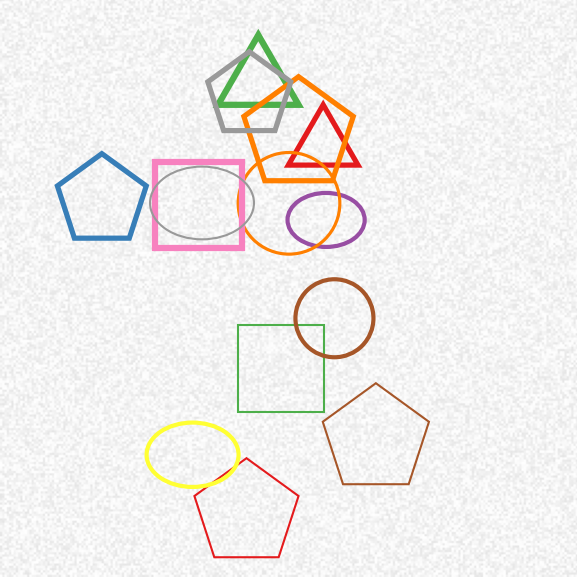[{"shape": "pentagon", "thickness": 1, "radius": 0.47, "center": [0.427, 0.111]}, {"shape": "triangle", "thickness": 2.5, "radius": 0.35, "center": [0.56, 0.748]}, {"shape": "pentagon", "thickness": 2.5, "radius": 0.4, "center": [0.176, 0.652]}, {"shape": "triangle", "thickness": 3, "radius": 0.4, "center": [0.447, 0.858]}, {"shape": "square", "thickness": 1, "radius": 0.38, "center": [0.486, 0.361]}, {"shape": "oval", "thickness": 2, "radius": 0.33, "center": [0.565, 0.618]}, {"shape": "circle", "thickness": 1.5, "radius": 0.44, "center": [0.5, 0.647]}, {"shape": "pentagon", "thickness": 2.5, "radius": 0.5, "center": [0.517, 0.767]}, {"shape": "oval", "thickness": 2, "radius": 0.4, "center": [0.333, 0.212]}, {"shape": "circle", "thickness": 2, "radius": 0.34, "center": [0.579, 0.448]}, {"shape": "pentagon", "thickness": 1, "radius": 0.48, "center": [0.651, 0.239]}, {"shape": "square", "thickness": 3, "radius": 0.38, "center": [0.344, 0.644]}, {"shape": "pentagon", "thickness": 2.5, "radius": 0.38, "center": [0.432, 0.834]}, {"shape": "oval", "thickness": 1, "radius": 0.45, "center": [0.35, 0.648]}]